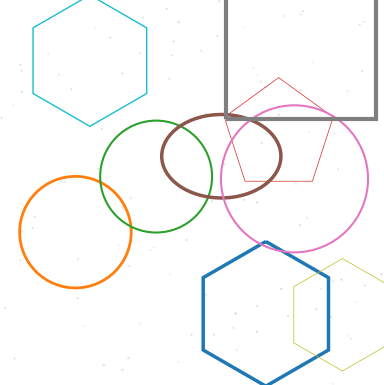[{"shape": "hexagon", "thickness": 2.5, "radius": 0.94, "center": [0.69, 0.185]}, {"shape": "circle", "thickness": 2, "radius": 0.72, "center": [0.196, 0.397]}, {"shape": "circle", "thickness": 1.5, "radius": 0.73, "center": [0.406, 0.541]}, {"shape": "pentagon", "thickness": 0.5, "radius": 0.74, "center": [0.724, 0.65]}, {"shape": "oval", "thickness": 2.5, "radius": 0.77, "center": [0.575, 0.594]}, {"shape": "circle", "thickness": 1.5, "radius": 0.96, "center": [0.765, 0.536]}, {"shape": "square", "thickness": 3, "radius": 0.97, "center": [0.782, 0.885]}, {"shape": "hexagon", "thickness": 0.5, "radius": 0.73, "center": [0.889, 0.182]}, {"shape": "hexagon", "thickness": 1, "radius": 0.85, "center": [0.233, 0.842]}]